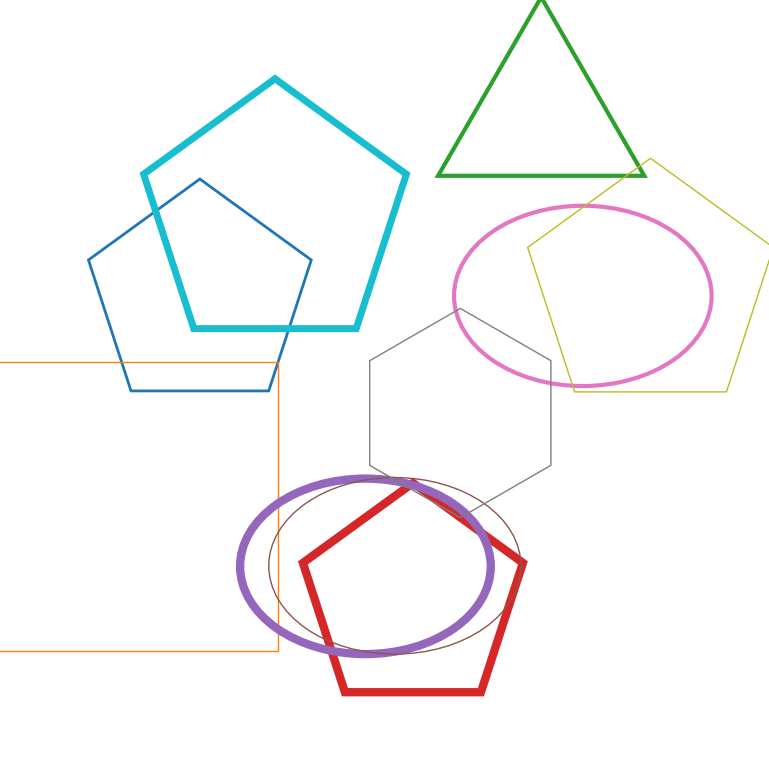[{"shape": "pentagon", "thickness": 1, "radius": 0.76, "center": [0.26, 0.615]}, {"shape": "square", "thickness": 0.5, "radius": 0.94, "center": [0.173, 0.342]}, {"shape": "triangle", "thickness": 1.5, "radius": 0.77, "center": [0.703, 0.849]}, {"shape": "pentagon", "thickness": 3, "radius": 0.75, "center": [0.536, 0.223]}, {"shape": "oval", "thickness": 3, "radius": 0.81, "center": [0.475, 0.264]}, {"shape": "oval", "thickness": 0.5, "radius": 0.82, "center": [0.513, 0.265]}, {"shape": "oval", "thickness": 1.5, "radius": 0.84, "center": [0.757, 0.616]}, {"shape": "hexagon", "thickness": 0.5, "radius": 0.68, "center": [0.598, 0.464]}, {"shape": "pentagon", "thickness": 0.5, "radius": 0.84, "center": [0.845, 0.627]}, {"shape": "pentagon", "thickness": 2.5, "radius": 0.9, "center": [0.357, 0.718]}]